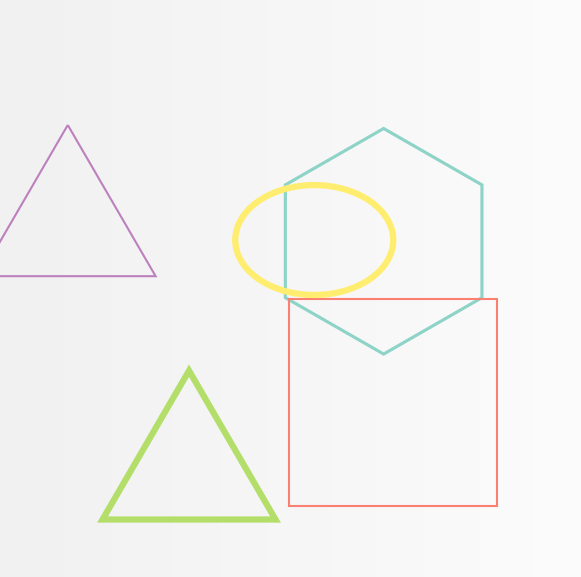[{"shape": "hexagon", "thickness": 1.5, "radius": 0.98, "center": [0.66, 0.581]}, {"shape": "square", "thickness": 1, "radius": 0.9, "center": [0.676, 0.303]}, {"shape": "triangle", "thickness": 3, "radius": 0.86, "center": [0.325, 0.185]}, {"shape": "triangle", "thickness": 1, "radius": 0.87, "center": [0.117, 0.608]}, {"shape": "oval", "thickness": 3, "radius": 0.68, "center": [0.541, 0.583]}]